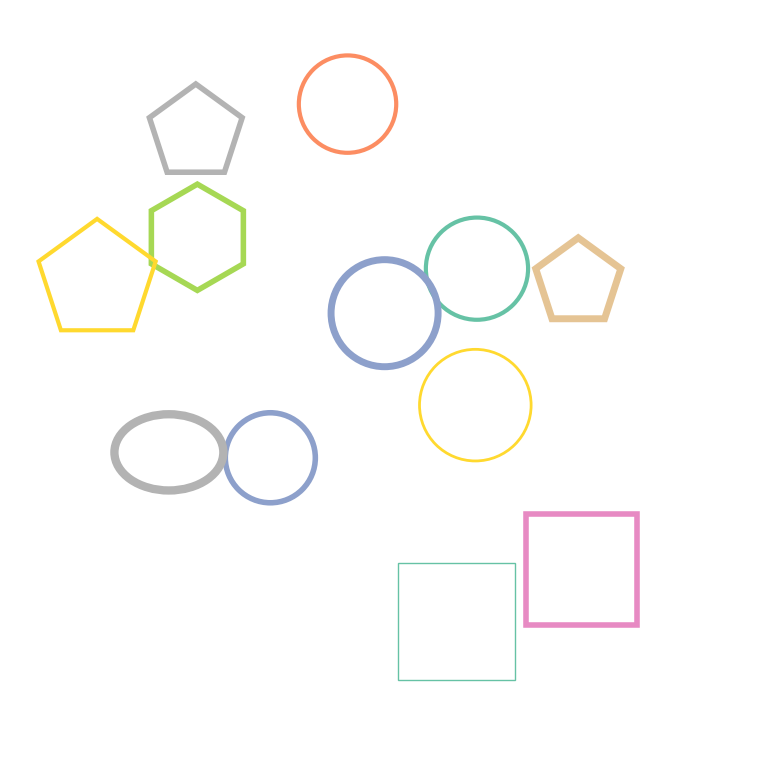[{"shape": "circle", "thickness": 1.5, "radius": 0.33, "center": [0.619, 0.651]}, {"shape": "square", "thickness": 0.5, "radius": 0.38, "center": [0.593, 0.193]}, {"shape": "circle", "thickness": 1.5, "radius": 0.32, "center": [0.451, 0.865]}, {"shape": "circle", "thickness": 2, "radius": 0.29, "center": [0.351, 0.405]}, {"shape": "circle", "thickness": 2.5, "radius": 0.35, "center": [0.499, 0.593]}, {"shape": "square", "thickness": 2, "radius": 0.36, "center": [0.756, 0.26]}, {"shape": "hexagon", "thickness": 2, "radius": 0.34, "center": [0.256, 0.692]}, {"shape": "pentagon", "thickness": 1.5, "radius": 0.4, "center": [0.126, 0.636]}, {"shape": "circle", "thickness": 1, "radius": 0.36, "center": [0.617, 0.474]}, {"shape": "pentagon", "thickness": 2.5, "radius": 0.29, "center": [0.751, 0.633]}, {"shape": "pentagon", "thickness": 2, "radius": 0.32, "center": [0.254, 0.828]}, {"shape": "oval", "thickness": 3, "radius": 0.35, "center": [0.219, 0.413]}]